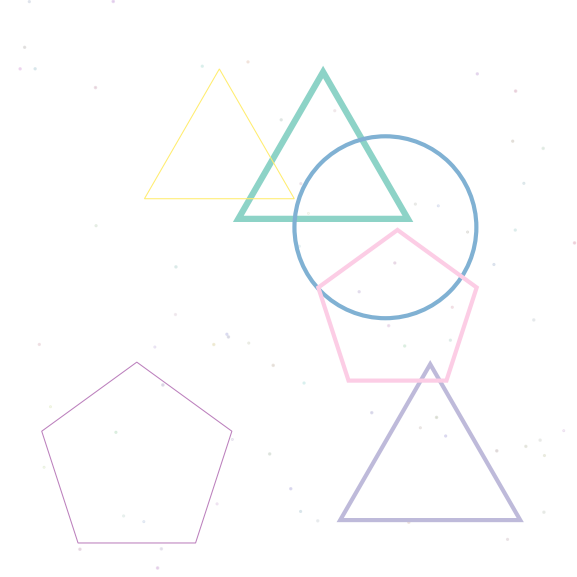[{"shape": "triangle", "thickness": 3, "radius": 0.85, "center": [0.559, 0.705]}, {"shape": "triangle", "thickness": 2, "radius": 0.9, "center": [0.745, 0.189]}, {"shape": "circle", "thickness": 2, "radius": 0.79, "center": [0.667, 0.606]}, {"shape": "pentagon", "thickness": 2, "radius": 0.72, "center": [0.688, 0.457]}, {"shape": "pentagon", "thickness": 0.5, "radius": 0.87, "center": [0.237, 0.199]}, {"shape": "triangle", "thickness": 0.5, "radius": 0.75, "center": [0.38, 0.73]}]